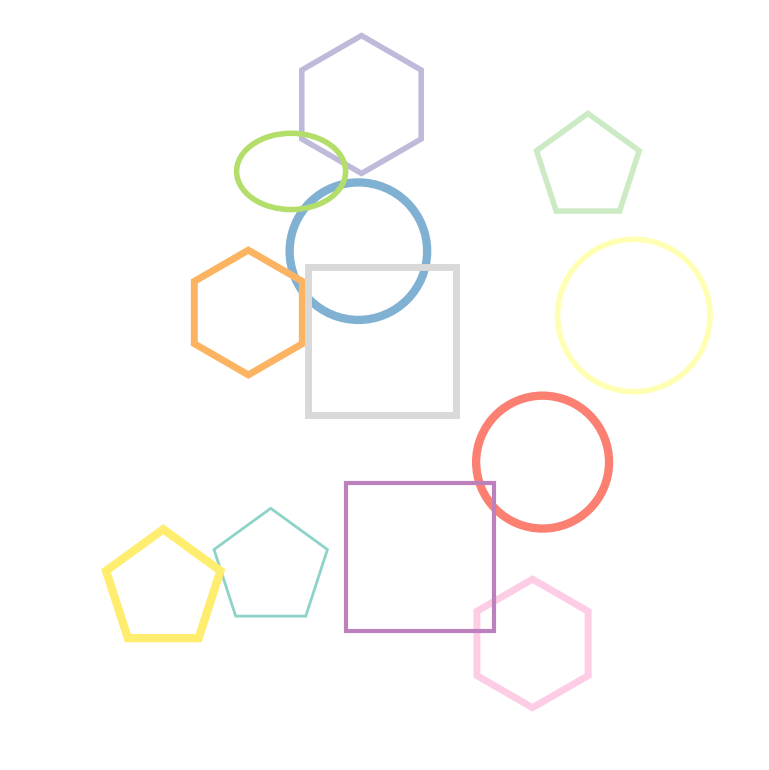[{"shape": "pentagon", "thickness": 1, "radius": 0.39, "center": [0.352, 0.262]}, {"shape": "circle", "thickness": 2, "radius": 0.49, "center": [0.823, 0.59]}, {"shape": "hexagon", "thickness": 2, "radius": 0.45, "center": [0.469, 0.864]}, {"shape": "circle", "thickness": 3, "radius": 0.43, "center": [0.705, 0.4]}, {"shape": "circle", "thickness": 3, "radius": 0.45, "center": [0.465, 0.674]}, {"shape": "hexagon", "thickness": 2.5, "radius": 0.4, "center": [0.323, 0.594]}, {"shape": "oval", "thickness": 2, "radius": 0.35, "center": [0.378, 0.777]}, {"shape": "hexagon", "thickness": 2.5, "radius": 0.42, "center": [0.692, 0.164]}, {"shape": "square", "thickness": 2.5, "radius": 0.48, "center": [0.496, 0.557]}, {"shape": "square", "thickness": 1.5, "radius": 0.48, "center": [0.545, 0.277]}, {"shape": "pentagon", "thickness": 2, "radius": 0.35, "center": [0.763, 0.783]}, {"shape": "pentagon", "thickness": 3, "radius": 0.39, "center": [0.212, 0.234]}]